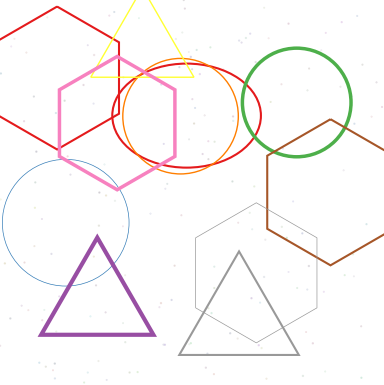[{"shape": "hexagon", "thickness": 1.5, "radius": 0.93, "center": [0.148, 0.797]}, {"shape": "oval", "thickness": 1.5, "radius": 0.97, "center": [0.485, 0.7]}, {"shape": "circle", "thickness": 0.5, "radius": 0.82, "center": [0.171, 0.422]}, {"shape": "circle", "thickness": 2.5, "radius": 0.71, "center": [0.771, 0.734]}, {"shape": "triangle", "thickness": 3, "radius": 0.84, "center": [0.253, 0.215]}, {"shape": "circle", "thickness": 1, "radius": 0.75, "center": [0.469, 0.698]}, {"shape": "triangle", "thickness": 1, "radius": 0.77, "center": [0.37, 0.877]}, {"shape": "hexagon", "thickness": 1.5, "radius": 0.95, "center": [0.858, 0.501]}, {"shape": "hexagon", "thickness": 2.5, "radius": 0.87, "center": [0.304, 0.68]}, {"shape": "triangle", "thickness": 1.5, "radius": 0.9, "center": [0.621, 0.168]}, {"shape": "hexagon", "thickness": 0.5, "radius": 0.91, "center": [0.666, 0.291]}]